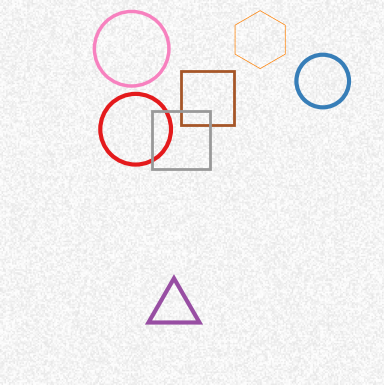[{"shape": "circle", "thickness": 3, "radius": 0.46, "center": [0.352, 0.664]}, {"shape": "circle", "thickness": 3, "radius": 0.34, "center": [0.838, 0.79]}, {"shape": "triangle", "thickness": 3, "radius": 0.38, "center": [0.452, 0.201]}, {"shape": "hexagon", "thickness": 0.5, "radius": 0.38, "center": [0.676, 0.897]}, {"shape": "square", "thickness": 2, "radius": 0.35, "center": [0.539, 0.745]}, {"shape": "circle", "thickness": 2.5, "radius": 0.48, "center": [0.342, 0.873]}, {"shape": "square", "thickness": 2, "radius": 0.38, "center": [0.47, 0.635]}]